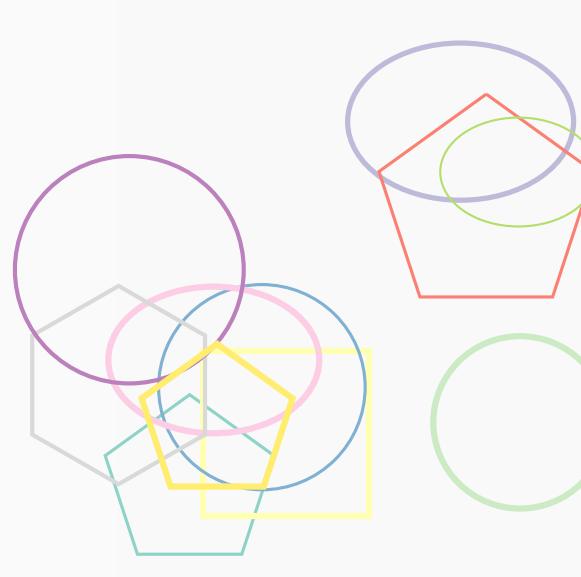[{"shape": "pentagon", "thickness": 1.5, "radius": 0.76, "center": [0.326, 0.163]}, {"shape": "square", "thickness": 3, "radius": 0.72, "center": [0.492, 0.249]}, {"shape": "oval", "thickness": 2.5, "radius": 0.97, "center": [0.792, 0.789]}, {"shape": "pentagon", "thickness": 1.5, "radius": 0.97, "center": [0.837, 0.642]}, {"shape": "circle", "thickness": 1.5, "radius": 0.89, "center": [0.451, 0.329]}, {"shape": "oval", "thickness": 1, "radius": 0.67, "center": [0.892, 0.701]}, {"shape": "oval", "thickness": 3, "radius": 0.91, "center": [0.368, 0.376]}, {"shape": "hexagon", "thickness": 2, "radius": 0.86, "center": [0.204, 0.332]}, {"shape": "circle", "thickness": 2, "radius": 0.98, "center": [0.222, 0.532]}, {"shape": "circle", "thickness": 3, "radius": 0.75, "center": [0.895, 0.268]}, {"shape": "pentagon", "thickness": 3, "radius": 0.68, "center": [0.373, 0.267]}]